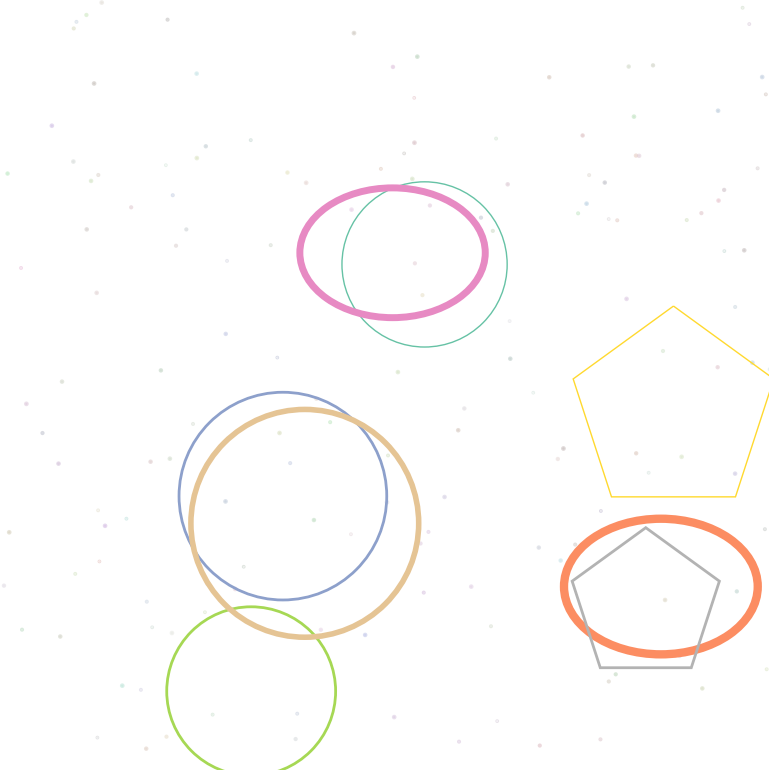[{"shape": "circle", "thickness": 0.5, "radius": 0.54, "center": [0.551, 0.657]}, {"shape": "oval", "thickness": 3, "radius": 0.63, "center": [0.858, 0.238]}, {"shape": "circle", "thickness": 1, "radius": 0.67, "center": [0.367, 0.356]}, {"shape": "oval", "thickness": 2.5, "radius": 0.6, "center": [0.51, 0.672]}, {"shape": "circle", "thickness": 1, "radius": 0.55, "center": [0.326, 0.102]}, {"shape": "pentagon", "thickness": 0.5, "radius": 0.68, "center": [0.875, 0.466]}, {"shape": "circle", "thickness": 2, "radius": 0.74, "center": [0.396, 0.32]}, {"shape": "pentagon", "thickness": 1, "radius": 0.5, "center": [0.839, 0.214]}]